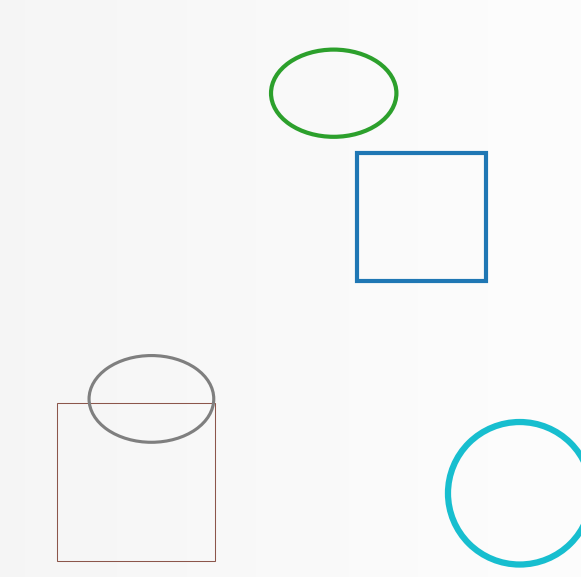[{"shape": "square", "thickness": 2, "radius": 0.55, "center": [0.725, 0.623]}, {"shape": "oval", "thickness": 2, "radius": 0.54, "center": [0.574, 0.838]}, {"shape": "square", "thickness": 0.5, "radius": 0.68, "center": [0.234, 0.164]}, {"shape": "oval", "thickness": 1.5, "radius": 0.54, "center": [0.26, 0.308]}, {"shape": "circle", "thickness": 3, "radius": 0.62, "center": [0.894, 0.145]}]